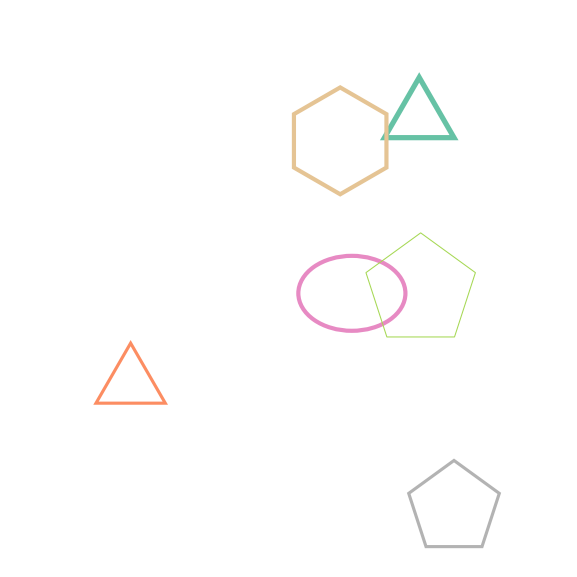[{"shape": "triangle", "thickness": 2.5, "radius": 0.35, "center": [0.726, 0.796]}, {"shape": "triangle", "thickness": 1.5, "radius": 0.35, "center": [0.226, 0.336]}, {"shape": "oval", "thickness": 2, "radius": 0.46, "center": [0.609, 0.491]}, {"shape": "pentagon", "thickness": 0.5, "radius": 0.5, "center": [0.728, 0.496]}, {"shape": "hexagon", "thickness": 2, "radius": 0.46, "center": [0.589, 0.755]}, {"shape": "pentagon", "thickness": 1.5, "radius": 0.41, "center": [0.786, 0.119]}]